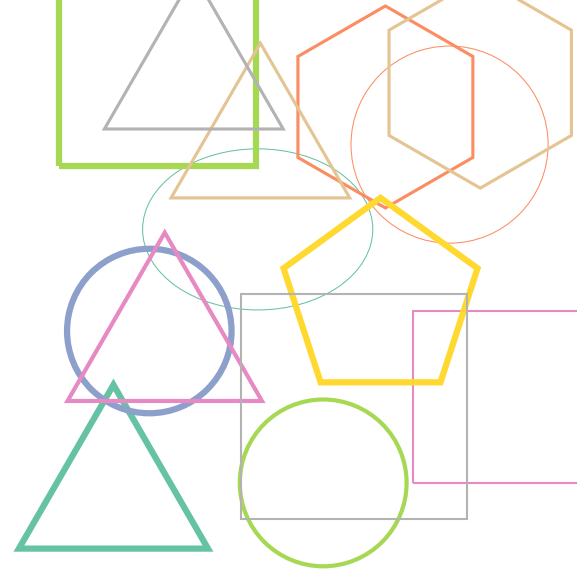[{"shape": "triangle", "thickness": 3, "radius": 0.95, "center": [0.196, 0.144]}, {"shape": "oval", "thickness": 0.5, "radius": 1.0, "center": [0.446, 0.602]}, {"shape": "hexagon", "thickness": 1.5, "radius": 0.87, "center": [0.667, 0.814]}, {"shape": "circle", "thickness": 0.5, "radius": 0.85, "center": [0.778, 0.749]}, {"shape": "circle", "thickness": 3, "radius": 0.71, "center": [0.259, 0.426]}, {"shape": "triangle", "thickness": 2, "radius": 0.97, "center": [0.285, 0.402]}, {"shape": "square", "thickness": 1, "radius": 0.74, "center": [0.864, 0.312]}, {"shape": "square", "thickness": 3, "radius": 0.85, "center": [0.272, 0.882]}, {"shape": "circle", "thickness": 2, "radius": 0.72, "center": [0.56, 0.163]}, {"shape": "pentagon", "thickness": 3, "radius": 0.88, "center": [0.659, 0.48]}, {"shape": "triangle", "thickness": 1.5, "radius": 0.89, "center": [0.451, 0.746]}, {"shape": "hexagon", "thickness": 1.5, "radius": 0.91, "center": [0.832, 0.856]}, {"shape": "square", "thickness": 1, "radius": 0.98, "center": [0.613, 0.296]}, {"shape": "triangle", "thickness": 1.5, "radius": 0.89, "center": [0.336, 0.865]}]